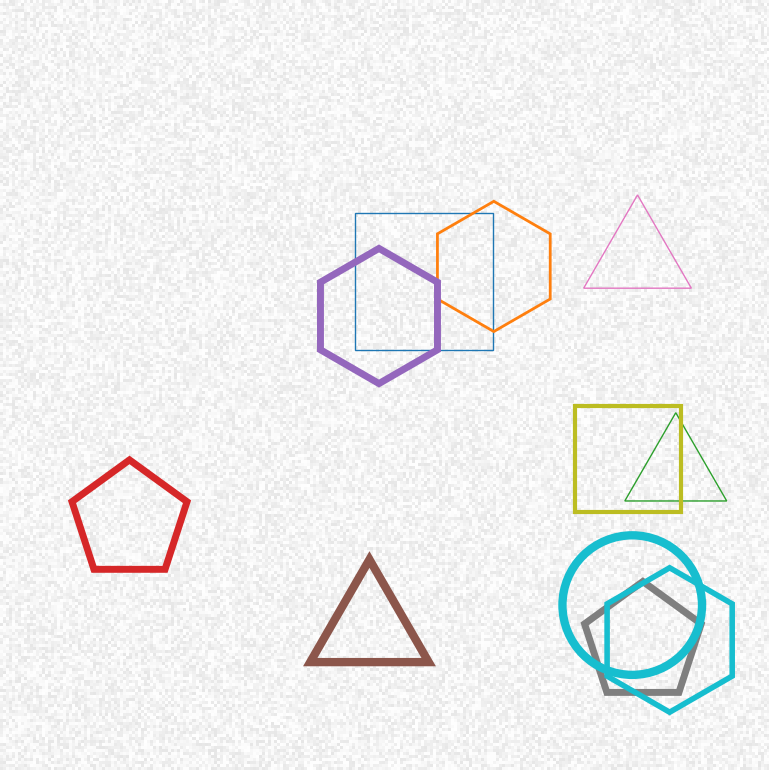[{"shape": "square", "thickness": 0.5, "radius": 0.45, "center": [0.551, 0.634]}, {"shape": "hexagon", "thickness": 1, "radius": 0.42, "center": [0.641, 0.654]}, {"shape": "triangle", "thickness": 0.5, "radius": 0.38, "center": [0.878, 0.388]}, {"shape": "pentagon", "thickness": 2.5, "radius": 0.39, "center": [0.168, 0.324]}, {"shape": "hexagon", "thickness": 2.5, "radius": 0.44, "center": [0.492, 0.59]}, {"shape": "triangle", "thickness": 3, "radius": 0.44, "center": [0.48, 0.185]}, {"shape": "triangle", "thickness": 0.5, "radius": 0.4, "center": [0.828, 0.666]}, {"shape": "pentagon", "thickness": 2.5, "radius": 0.4, "center": [0.835, 0.165]}, {"shape": "square", "thickness": 1.5, "radius": 0.34, "center": [0.816, 0.404]}, {"shape": "circle", "thickness": 3, "radius": 0.45, "center": [0.821, 0.214]}, {"shape": "hexagon", "thickness": 2, "radius": 0.47, "center": [0.87, 0.169]}]